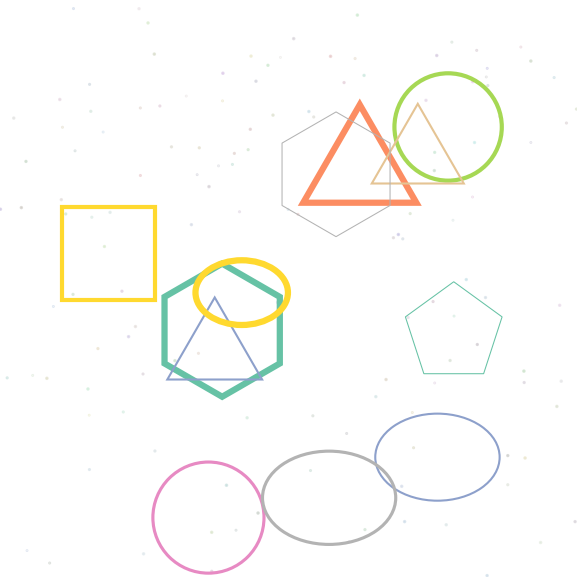[{"shape": "hexagon", "thickness": 3, "radius": 0.58, "center": [0.385, 0.427]}, {"shape": "pentagon", "thickness": 0.5, "radius": 0.44, "center": [0.786, 0.423]}, {"shape": "triangle", "thickness": 3, "radius": 0.57, "center": [0.623, 0.705]}, {"shape": "oval", "thickness": 1, "radius": 0.54, "center": [0.757, 0.208]}, {"shape": "triangle", "thickness": 1, "radius": 0.47, "center": [0.372, 0.389]}, {"shape": "circle", "thickness": 1.5, "radius": 0.48, "center": [0.361, 0.103]}, {"shape": "circle", "thickness": 2, "radius": 0.46, "center": [0.776, 0.779]}, {"shape": "oval", "thickness": 3, "radius": 0.4, "center": [0.419, 0.492]}, {"shape": "square", "thickness": 2, "radius": 0.4, "center": [0.188, 0.561]}, {"shape": "triangle", "thickness": 1, "radius": 0.46, "center": [0.723, 0.727]}, {"shape": "oval", "thickness": 1.5, "radius": 0.58, "center": [0.57, 0.137]}, {"shape": "hexagon", "thickness": 0.5, "radius": 0.54, "center": [0.582, 0.697]}]